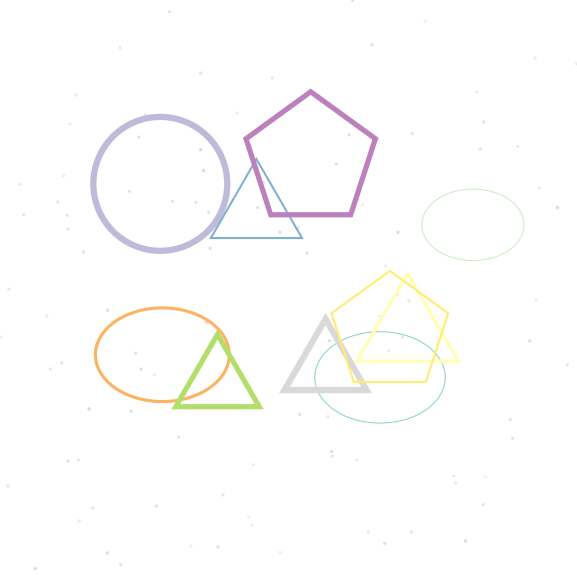[{"shape": "oval", "thickness": 0.5, "radius": 0.56, "center": [0.658, 0.346]}, {"shape": "triangle", "thickness": 1.5, "radius": 0.51, "center": [0.706, 0.424]}, {"shape": "circle", "thickness": 3, "radius": 0.58, "center": [0.278, 0.681]}, {"shape": "triangle", "thickness": 1, "radius": 0.46, "center": [0.444, 0.633]}, {"shape": "oval", "thickness": 1.5, "radius": 0.58, "center": [0.281, 0.385]}, {"shape": "triangle", "thickness": 2.5, "radius": 0.42, "center": [0.377, 0.337]}, {"shape": "triangle", "thickness": 3, "radius": 0.41, "center": [0.564, 0.365]}, {"shape": "pentagon", "thickness": 2.5, "radius": 0.59, "center": [0.538, 0.722]}, {"shape": "oval", "thickness": 0.5, "radius": 0.44, "center": [0.819, 0.61]}, {"shape": "pentagon", "thickness": 1, "radius": 0.53, "center": [0.675, 0.424]}]